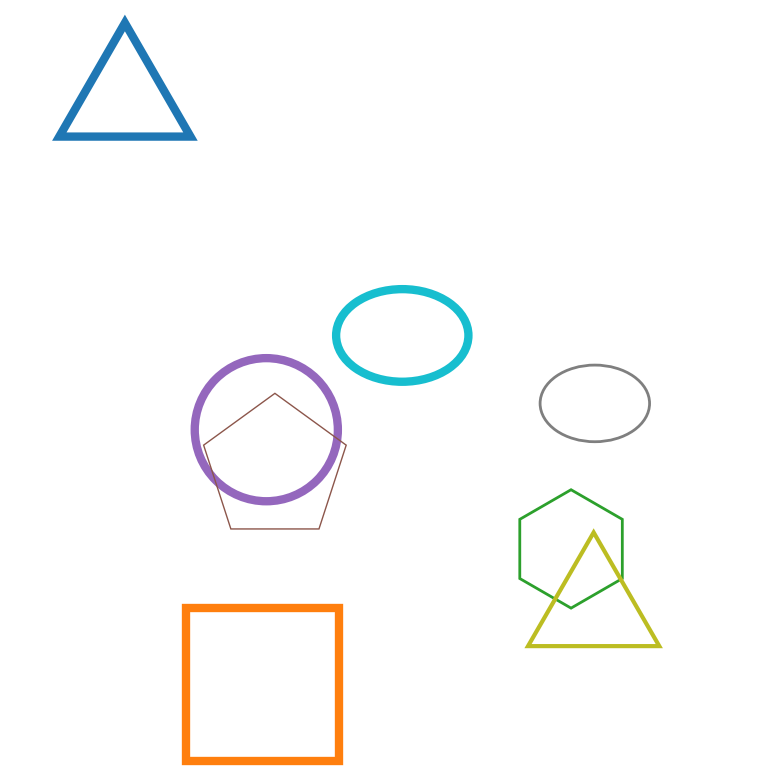[{"shape": "triangle", "thickness": 3, "radius": 0.49, "center": [0.162, 0.872]}, {"shape": "square", "thickness": 3, "radius": 0.5, "center": [0.34, 0.111]}, {"shape": "hexagon", "thickness": 1, "radius": 0.38, "center": [0.742, 0.287]}, {"shape": "circle", "thickness": 3, "radius": 0.46, "center": [0.346, 0.442]}, {"shape": "pentagon", "thickness": 0.5, "radius": 0.49, "center": [0.357, 0.392]}, {"shape": "oval", "thickness": 1, "radius": 0.36, "center": [0.773, 0.476]}, {"shape": "triangle", "thickness": 1.5, "radius": 0.49, "center": [0.771, 0.21]}, {"shape": "oval", "thickness": 3, "radius": 0.43, "center": [0.522, 0.564]}]